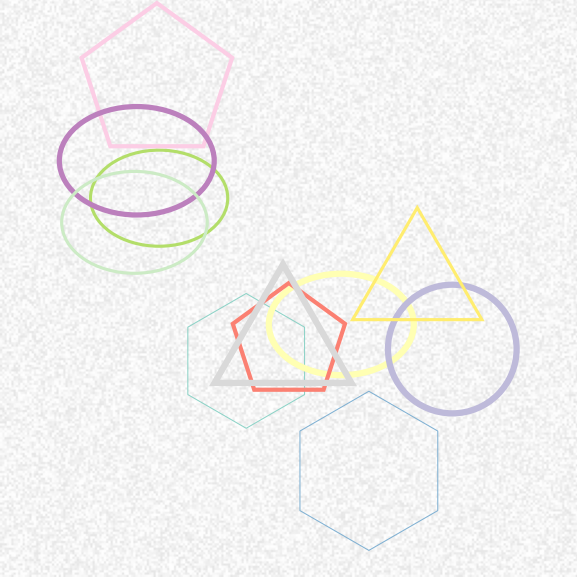[{"shape": "hexagon", "thickness": 0.5, "radius": 0.58, "center": [0.426, 0.374]}, {"shape": "oval", "thickness": 3, "radius": 0.63, "center": [0.591, 0.437]}, {"shape": "circle", "thickness": 3, "radius": 0.56, "center": [0.783, 0.395]}, {"shape": "pentagon", "thickness": 2, "radius": 0.51, "center": [0.5, 0.407]}, {"shape": "hexagon", "thickness": 0.5, "radius": 0.69, "center": [0.639, 0.184]}, {"shape": "oval", "thickness": 1.5, "radius": 0.59, "center": [0.276, 0.656]}, {"shape": "pentagon", "thickness": 2, "radius": 0.69, "center": [0.272, 0.857]}, {"shape": "triangle", "thickness": 3, "radius": 0.68, "center": [0.49, 0.404]}, {"shape": "oval", "thickness": 2.5, "radius": 0.67, "center": [0.237, 0.721]}, {"shape": "oval", "thickness": 1.5, "radius": 0.63, "center": [0.233, 0.614]}, {"shape": "triangle", "thickness": 1.5, "radius": 0.65, "center": [0.723, 0.51]}]